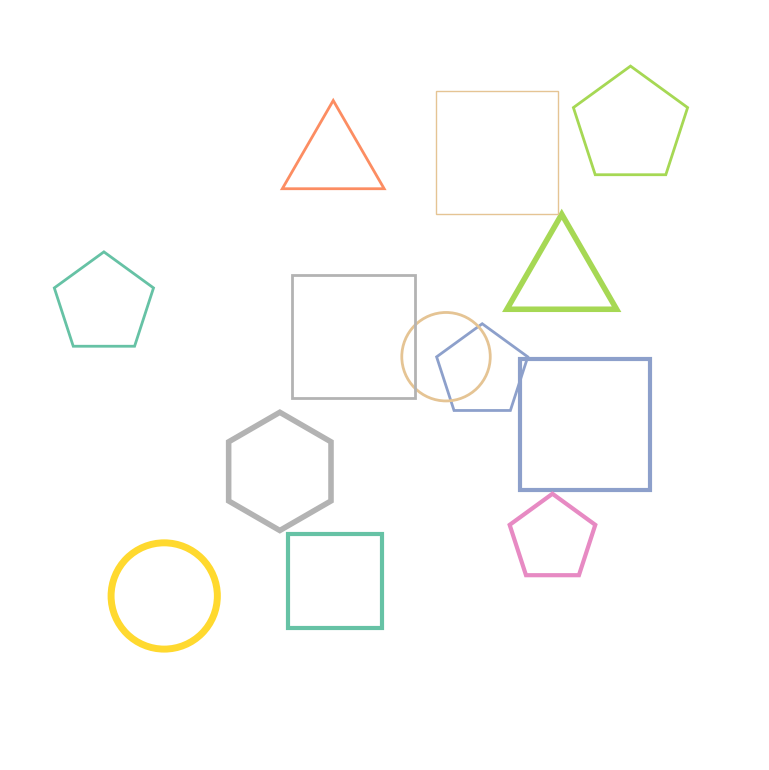[{"shape": "pentagon", "thickness": 1, "radius": 0.34, "center": [0.135, 0.605]}, {"shape": "square", "thickness": 1.5, "radius": 0.3, "center": [0.435, 0.245]}, {"shape": "triangle", "thickness": 1, "radius": 0.38, "center": [0.433, 0.793]}, {"shape": "square", "thickness": 1.5, "radius": 0.42, "center": [0.76, 0.449]}, {"shape": "pentagon", "thickness": 1, "radius": 0.31, "center": [0.626, 0.517]}, {"shape": "pentagon", "thickness": 1.5, "radius": 0.29, "center": [0.717, 0.3]}, {"shape": "triangle", "thickness": 2, "radius": 0.41, "center": [0.73, 0.639]}, {"shape": "pentagon", "thickness": 1, "radius": 0.39, "center": [0.819, 0.836]}, {"shape": "circle", "thickness": 2.5, "radius": 0.35, "center": [0.213, 0.226]}, {"shape": "circle", "thickness": 1, "radius": 0.29, "center": [0.579, 0.537]}, {"shape": "square", "thickness": 0.5, "radius": 0.4, "center": [0.645, 0.802]}, {"shape": "hexagon", "thickness": 2, "radius": 0.38, "center": [0.363, 0.388]}, {"shape": "square", "thickness": 1, "radius": 0.4, "center": [0.459, 0.563]}]